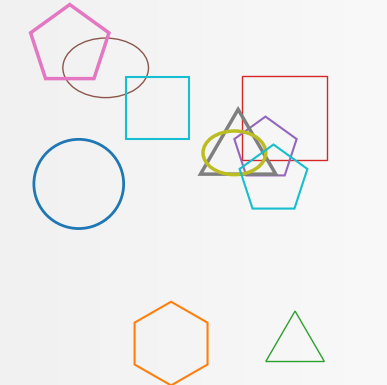[{"shape": "circle", "thickness": 2, "radius": 0.58, "center": [0.203, 0.522]}, {"shape": "hexagon", "thickness": 1.5, "radius": 0.54, "center": [0.441, 0.108]}, {"shape": "triangle", "thickness": 1, "radius": 0.44, "center": [0.761, 0.105]}, {"shape": "square", "thickness": 1, "radius": 0.55, "center": [0.735, 0.694]}, {"shape": "pentagon", "thickness": 1.5, "radius": 0.42, "center": [0.685, 0.613]}, {"shape": "oval", "thickness": 1, "radius": 0.55, "center": [0.273, 0.824]}, {"shape": "pentagon", "thickness": 2.5, "radius": 0.53, "center": [0.18, 0.882]}, {"shape": "triangle", "thickness": 2.5, "radius": 0.56, "center": [0.614, 0.604]}, {"shape": "oval", "thickness": 2.5, "radius": 0.4, "center": [0.605, 0.603]}, {"shape": "square", "thickness": 1.5, "radius": 0.4, "center": [0.407, 0.719]}, {"shape": "pentagon", "thickness": 1.5, "radius": 0.46, "center": [0.706, 0.533]}]